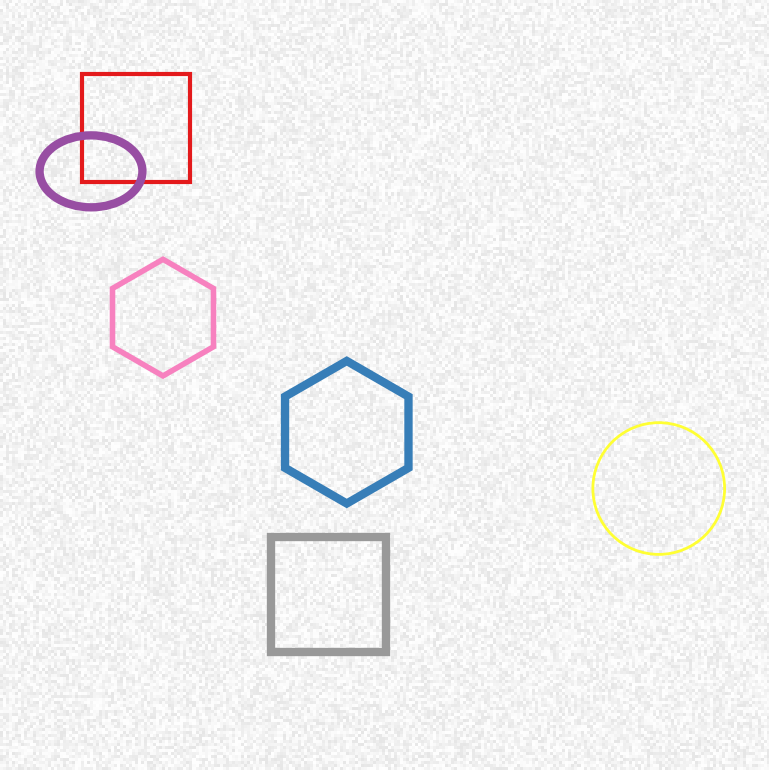[{"shape": "square", "thickness": 1.5, "radius": 0.35, "center": [0.177, 0.834]}, {"shape": "hexagon", "thickness": 3, "radius": 0.46, "center": [0.45, 0.439]}, {"shape": "oval", "thickness": 3, "radius": 0.33, "center": [0.118, 0.777]}, {"shape": "circle", "thickness": 1, "radius": 0.43, "center": [0.856, 0.366]}, {"shape": "hexagon", "thickness": 2, "radius": 0.38, "center": [0.212, 0.588]}, {"shape": "square", "thickness": 3, "radius": 0.37, "center": [0.427, 0.227]}]